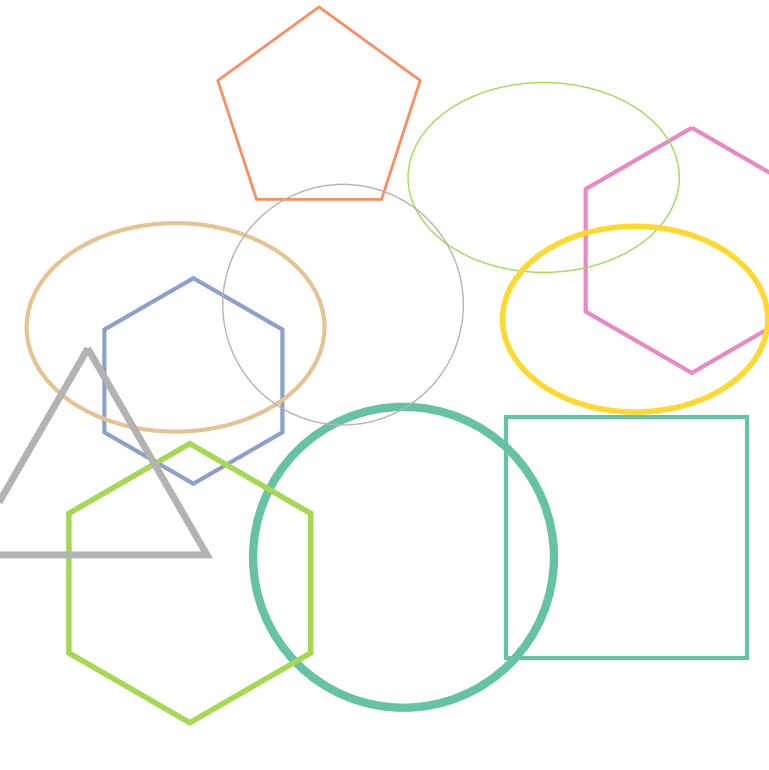[{"shape": "square", "thickness": 1.5, "radius": 0.78, "center": [0.814, 0.301]}, {"shape": "circle", "thickness": 3, "radius": 0.98, "center": [0.524, 0.276]}, {"shape": "pentagon", "thickness": 1, "radius": 0.69, "center": [0.414, 0.853]}, {"shape": "hexagon", "thickness": 1.5, "radius": 0.67, "center": [0.251, 0.505]}, {"shape": "hexagon", "thickness": 1.5, "radius": 0.8, "center": [0.898, 0.675]}, {"shape": "oval", "thickness": 0.5, "radius": 0.88, "center": [0.706, 0.77]}, {"shape": "hexagon", "thickness": 2, "radius": 0.91, "center": [0.246, 0.243]}, {"shape": "oval", "thickness": 2, "radius": 0.86, "center": [0.825, 0.586]}, {"shape": "oval", "thickness": 1.5, "radius": 0.97, "center": [0.228, 0.575]}, {"shape": "triangle", "thickness": 2.5, "radius": 0.89, "center": [0.114, 0.369]}, {"shape": "circle", "thickness": 0.5, "radius": 0.78, "center": [0.446, 0.604]}]